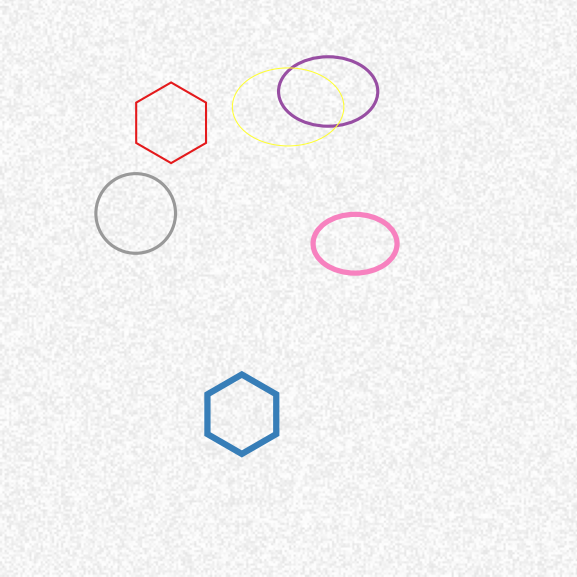[{"shape": "hexagon", "thickness": 1, "radius": 0.35, "center": [0.296, 0.787]}, {"shape": "hexagon", "thickness": 3, "radius": 0.34, "center": [0.419, 0.282]}, {"shape": "oval", "thickness": 1.5, "radius": 0.43, "center": [0.568, 0.841]}, {"shape": "oval", "thickness": 0.5, "radius": 0.48, "center": [0.499, 0.814]}, {"shape": "oval", "thickness": 2.5, "radius": 0.36, "center": [0.615, 0.577]}, {"shape": "circle", "thickness": 1.5, "radius": 0.34, "center": [0.235, 0.63]}]